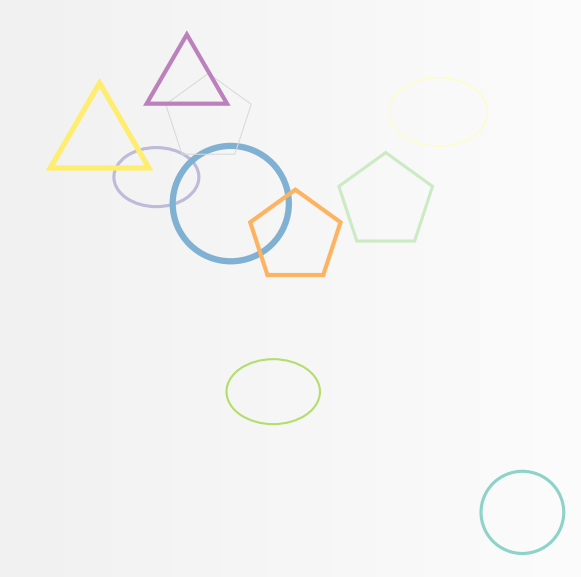[{"shape": "circle", "thickness": 1.5, "radius": 0.36, "center": [0.899, 0.112]}, {"shape": "oval", "thickness": 0.5, "radius": 0.42, "center": [0.755, 0.805]}, {"shape": "oval", "thickness": 1.5, "radius": 0.37, "center": [0.269, 0.692]}, {"shape": "circle", "thickness": 3, "radius": 0.5, "center": [0.397, 0.647]}, {"shape": "pentagon", "thickness": 2, "radius": 0.41, "center": [0.508, 0.589]}, {"shape": "oval", "thickness": 1, "radius": 0.4, "center": [0.47, 0.321]}, {"shape": "pentagon", "thickness": 0.5, "radius": 0.39, "center": [0.359, 0.795]}, {"shape": "triangle", "thickness": 2, "radius": 0.4, "center": [0.321, 0.86]}, {"shape": "pentagon", "thickness": 1.5, "radius": 0.42, "center": [0.664, 0.65]}, {"shape": "triangle", "thickness": 2.5, "radius": 0.49, "center": [0.171, 0.757]}]